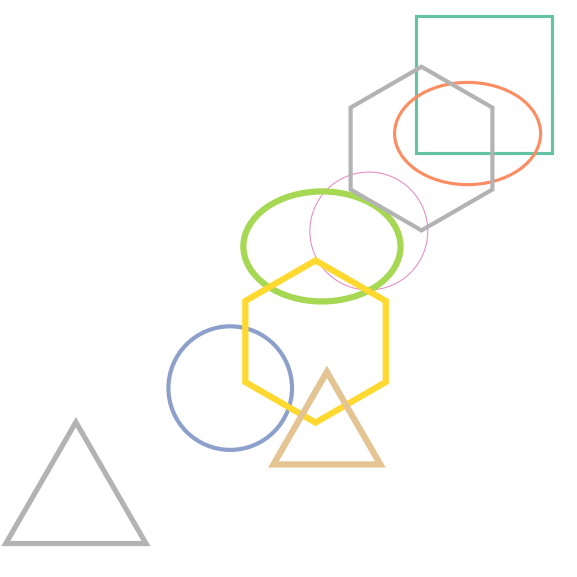[{"shape": "square", "thickness": 1.5, "radius": 0.59, "center": [0.838, 0.853]}, {"shape": "oval", "thickness": 1.5, "radius": 0.63, "center": [0.81, 0.768]}, {"shape": "circle", "thickness": 2, "radius": 0.53, "center": [0.399, 0.327]}, {"shape": "circle", "thickness": 0.5, "radius": 0.51, "center": [0.639, 0.599]}, {"shape": "oval", "thickness": 3, "radius": 0.68, "center": [0.558, 0.572]}, {"shape": "hexagon", "thickness": 3, "radius": 0.7, "center": [0.546, 0.408]}, {"shape": "triangle", "thickness": 3, "radius": 0.53, "center": [0.566, 0.248]}, {"shape": "triangle", "thickness": 2.5, "radius": 0.7, "center": [0.131, 0.128]}, {"shape": "hexagon", "thickness": 2, "radius": 0.71, "center": [0.73, 0.742]}]